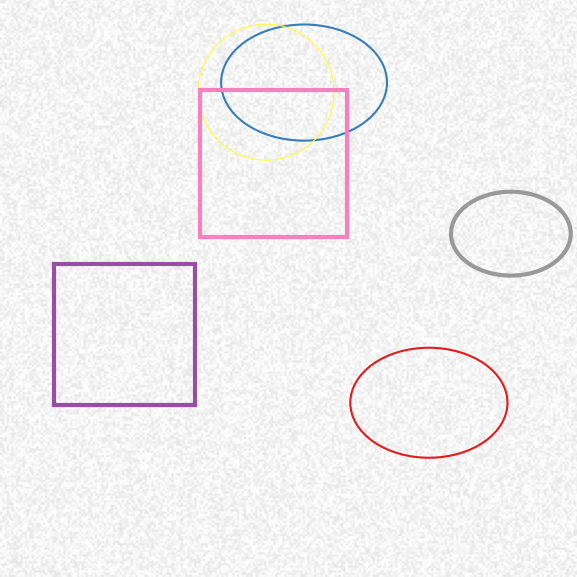[{"shape": "oval", "thickness": 1, "radius": 0.68, "center": [0.743, 0.302]}, {"shape": "oval", "thickness": 1, "radius": 0.72, "center": [0.527, 0.856]}, {"shape": "square", "thickness": 2, "radius": 0.61, "center": [0.216, 0.42]}, {"shape": "circle", "thickness": 0.5, "radius": 0.59, "center": [0.461, 0.84]}, {"shape": "square", "thickness": 2, "radius": 0.64, "center": [0.473, 0.716]}, {"shape": "oval", "thickness": 2, "radius": 0.52, "center": [0.885, 0.595]}]